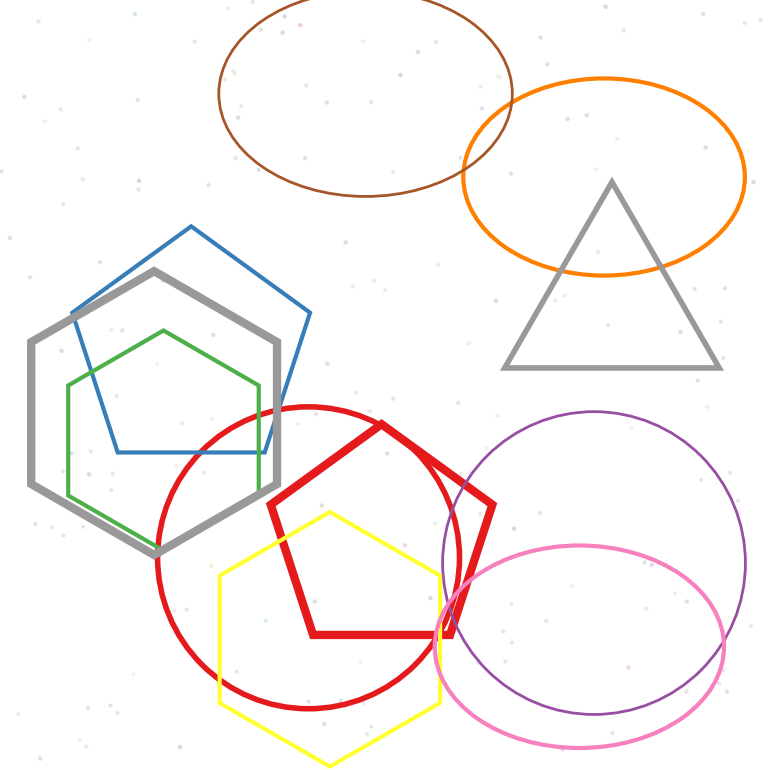[{"shape": "pentagon", "thickness": 3, "radius": 0.76, "center": [0.496, 0.298]}, {"shape": "circle", "thickness": 2, "radius": 0.98, "center": [0.401, 0.276]}, {"shape": "pentagon", "thickness": 1.5, "radius": 0.81, "center": [0.248, 0.544]}, {"shape": "hexagon", "thickness": 1.5, "radius": 0.71, "center": [0.212, 0.428]}, {"shape": "circle", "thickness": 1, "radius": 0.98, "center": [0.771, 0.269]}, {"shape": "oval", "thickness": 1.5, "radius": 0.91, "center": [0.785, 0.77]}, {"shape": "hexagon", "thickness": 1.5, "radius": 0.83, "center": [0.428, 0.17]}, {"shape": "oval", "thickness": 1, "radius": 0.95, "center": [0.475, 0.878]}, {"shape": "oval", "thickness": 1.5, "radius": 0.94, "center": [0.752, 0.16]}, {"shape": "hexagon", "thickness": 3, "radius": 0.92, "center": [0.2, 0.464]}, {"shape": "triangle", "thickness": 2, "radius": 0.8, "center": [0.795, 0.603]}]